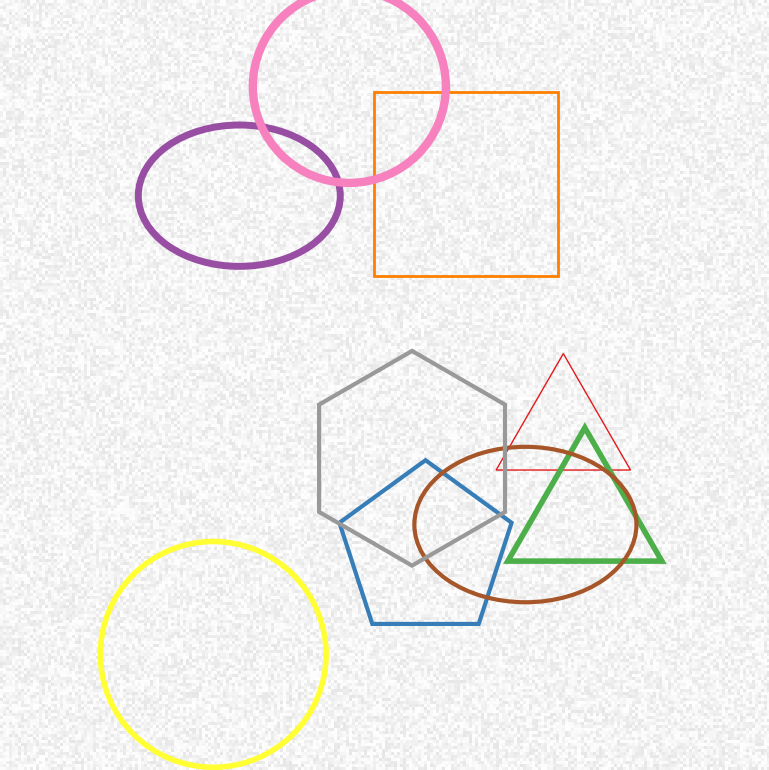[{"shape": "triangle", "thickness": 0.5, "radius": 0.5, "center": [0.732, 0.44]}, {"shape": "pentagon", "thickness": 1.5, "radius": 0.59, "center": [0.553, 0.285]}, {"shape": "triangle", "thickness": 2, "radius": 0.58, "center": [0.76, 0.329]}, {"shape": "oval", "thickness": 2.5, "radius": 0.66, "center": [0.311, 0.746]}, {"shape": "square", "thickness": 1, "radius": 0.6, "center": [0.605, 0.761]}, {"shape": "circle", "thickness": 2, "radius": 0.73, "center": [0.277, 0.15]}, {"shape": "oval", "thickness": 1.5, "radius": 0.72, "center": [0.682, 0.319]}, {"shape": "circle", "thickness": 3, "radius": 0.63, "center": [0.454, 0.888]}, {"shape": "hexagon", "thickness": 1.5, "radius": 0.7, "center": [0.535, 0.405]}]